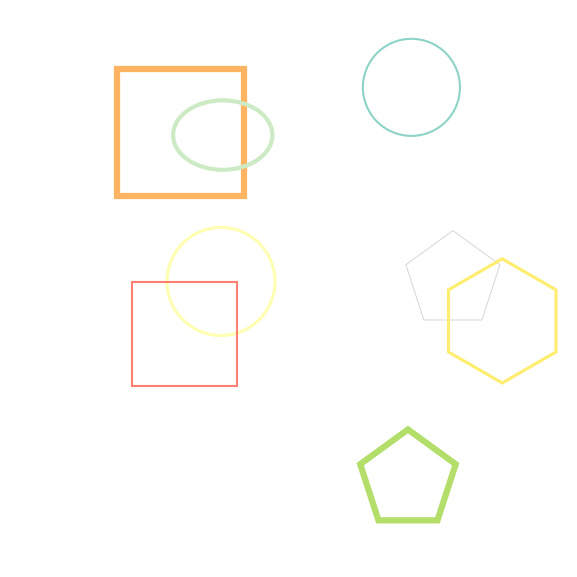[{"shape": "circle", "thickness": 1, "radius": 0.42, "center": [0.712, 0.848]}, {"shape": "circle", "thickness": 1.5, "radius": 0.47, "center": [0.383, 0.512]}, {"shape": "square", "thickness": 1, "radius": 0.45, "center": [0.32, 0.421]}, {"shape": "square", "thickness": 3, "radius": 0.55, "center": [0.312, 0.77]}, {"shape": "pentagon", "thickness": 3, "radius": 0.43, "center": [0.706, 0.168]}, {"shape": "pentagon", "thickness": 0.5, "radius": 0.43, "center": [0.784, 0.514]}, {"shape": "oval", "thickness": 2, "radius": 0.43, "center": [0.386, 0.765]}, {"shape": "hexagon", "thickness": 1.5, "radius": 0.54, "center": [0.87, 0.443]}]